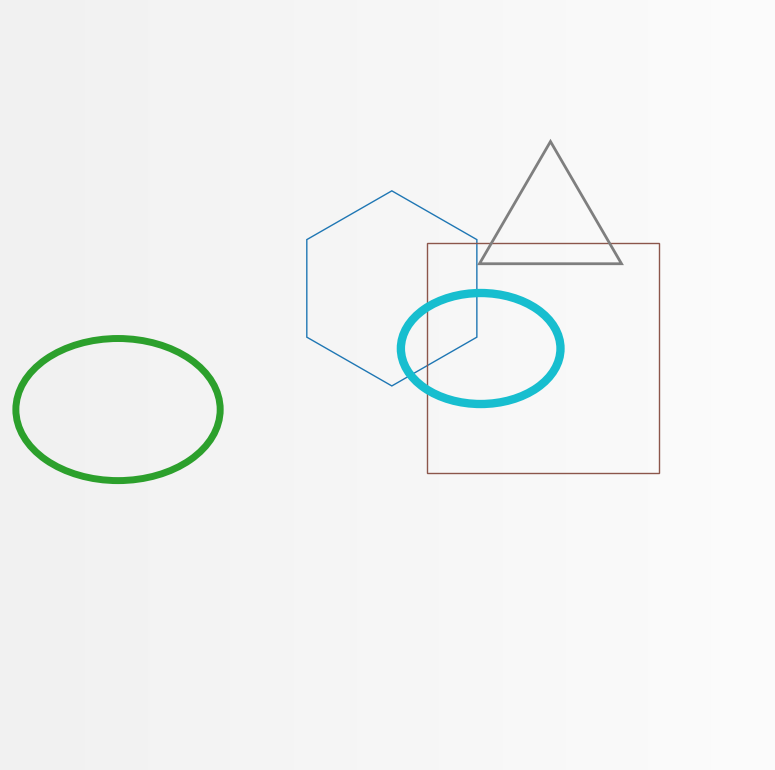[{"shape": "hexagon", "thickness": 0.5, "radius": 0.63, "center": [0.506, 0.625]}, {"shape": "oval", "thickness": 2.5, "radius": 0.66, "center": [0.152, 0.468]}, {"shape": "square", "thickness": 0.5, "radius": 0.75, "center": [0.701, 0.535]}, {"shape": "triangle", "thickness": 1, "radius": 0.53, "center": [0.71, 0.71]}, {"shape": "oval", "thickness": 3, "radius": 0.51, "center": [0.62, 0.547]}]